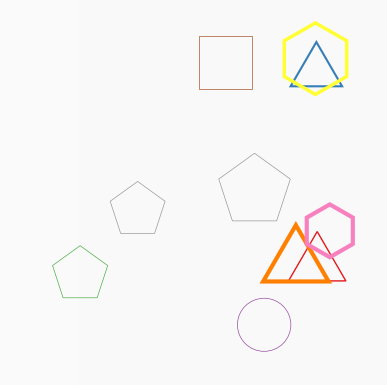[{"shape": "triangle", "thickness": 1, "radius": 0.43, "center": [0.819, 0.313]}, {"shape": "triangle", "thickness": 1.5, "radius": 0.38, "center": [0.816, 0.814]}, {"shape": "pentagon", "thickness": 0.5, "radius": 0.37, "center": [0.207, 0.287]}, {"shape": "circle", "thickness": 0.5, "radius": 0.34, "center": [0.682, 0.156]}, {"shape": "triangle", "thickness": 3, "radius": 0.49, "center": [0.764, 0.318]}, {"shape": "hexagon", "thickness": 2.5, "radius": 0.46, "center": [0.814, 0.848]}, {"shape": "square", "thickness": 0.5, "radius": 0.34, "center": [0.581, 0.837]}, {"shape": "hexagon", "thickness": 3, "radius": 0.34, "center": [0.851, 0.4]}, {"shape": "pentagon", "thickness": 0.5, "radius": 0.37, "center": [0.355, 0.454]}, {"shape": "pentagon", "thickness": 0.5, "radius": 0.49, "center": [0.657, 0.505]}]